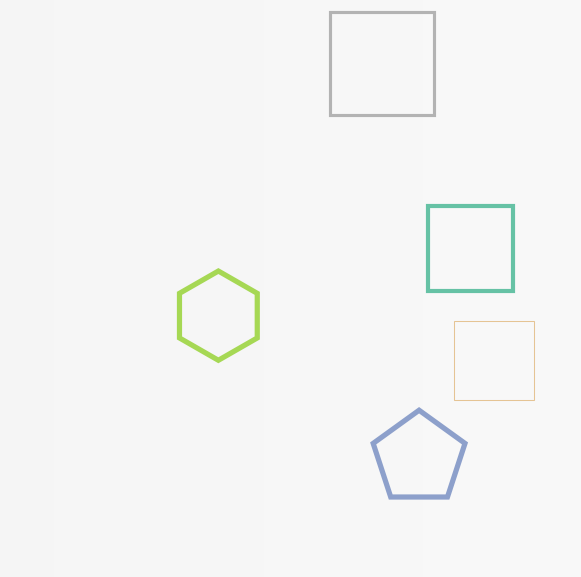[{"shape": "square", "thickness": 2, "radius": 0.37, "center": [0.81, 0.568]}, {"shape": "pentagon", "thickness": 2.5, "radius": 0.42, "center": [0.721, 0.206]}, {"shape": "hexagon", "thickness": 2.5, "radius": 0.39, "center": [0.376, 0.453]}, {"shape": "square", "thickness": 0.5, "radius": 0.34, "center": [0.85, 0.375]}, {"shape": "square", "thickness": 1.5, "radius": 0.45, "center": [0.657, 0.889]}]